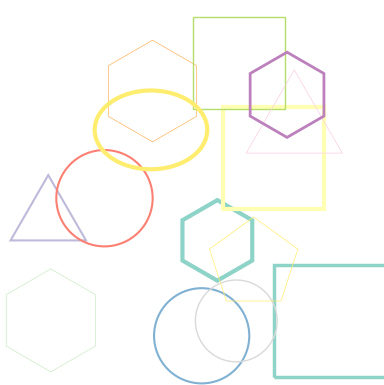[{"shape": "hexagon", "thickness": 3, "radius": 0.52, "center": [0.565, 0.376]}, {"shape": "square", "thickness": 2.5, "radius": 0.73, "center": [0.857, 0.167]}, {"shape": "square", "thickness": 3, "radius": 0.66, "center": [0.71, 0.59]}, {"shape": "triangle", "thickness": 1.5, "radius": 0.57, "center": [0.125, 0.432]}, {"shape": "circle", "thickness": 1.5, "radius": 0.63, "center": [0.271, 0.485]}, {"shape": "circle", "thickness": 1.5, "radius": 0.62, "center": [0.524, 0.128]}, {"shape": "hexagon", "thickness": 0.5, "radius": 0.66, "center": [0.396, 0.764]}, {"shape": "square", "thickness": 1, "radius": 0.6, "center": [0.621, 0.836]}, {"shape": "triangle", "thickness": 0.5, "radius": 0.72, "center": [0.764, 0.674]}, {"shape": "circle", "thickness": 1, "radius": 0.53, "center": [0.614, 0.166]}, {"shape": "hexagon", "thickness": 2, "radius": 0.55, "center": [0.746, 0.754]}, {"shape": "hexagon", "thickness": 0.5, "radius": 0.67, "center": [0.132, 0.168]}, {"shape": "pentagon", "thickness": 0.5, "radius": 0.6, "center": [0.659, 0.316]}, {"shape": "oval", "thickness": 3, "radius": 0.73, "center": [0.392, 0.663]}]